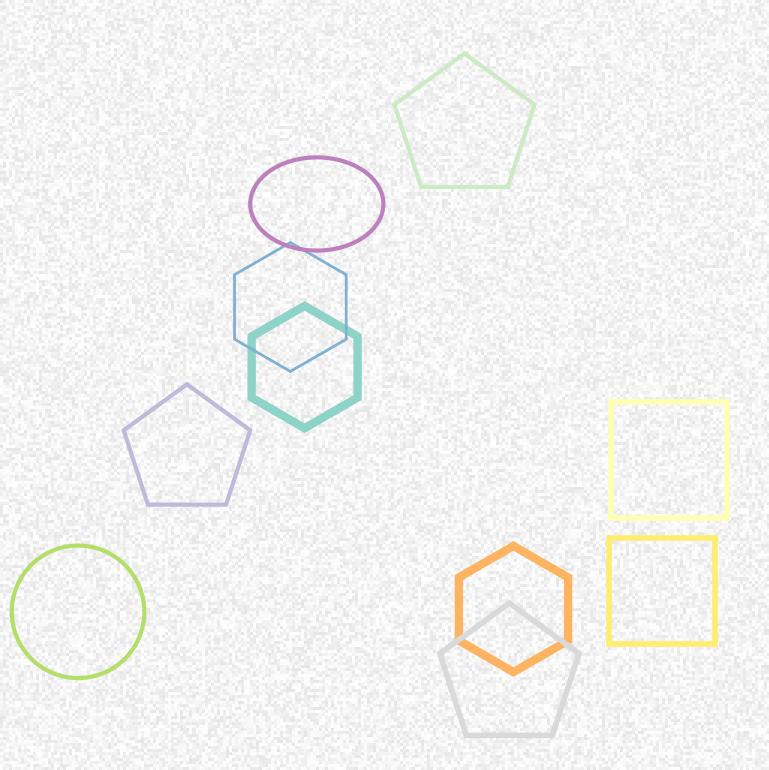[{"shape": "hexagon", "thickness": 3, "radius": 0.4, "center": [0.396, 0.523]}, {"shape": "square", "thickness": 2, "radius": 0.38, "center": [0.869, 0.403]}, {"shape": "pentagon", "thickness": 1.5, "radius": 0.43, "center": [0.243, 0.414]}, {"shape": "hexagon", "thickness": 1, "radius": 0.42, "center": [0.377, 0.601]}, {"shape": "hexagon", "thickness": 3, "radius": 0.41, "center": [0.667, 0.209]}, {"shape": "circle", "thickness": 1.5, "radius": 0.43, "center": [0.101, 0.205]}, {"shape": "pentagon", "thickness": 2, "radius": 0.47, "center": [0.662, 0.122]}, {"shape": "oval", "thickness": 1.5, "radius": 0.43, "center": [0.411, 0.735]}, {"shape": "pentagon", "thickness": 1.5, "radius": 0.48, "center": [0.603, 0.835]}, {"shape": "square", "thickness": 2, "radius": 0.34, "center": [0.859, 0.232]}]